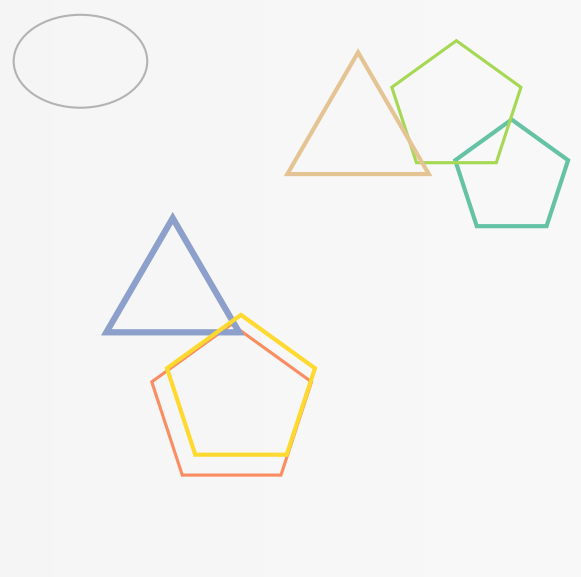[{"shape": "pentagon", "thickness": 2, "radius": 0.51, "center": [0.88, 0.69]}, {"shape": "pentagon", "thickness": 1.5, "radius": 0.72, "center": [0.398, 0.293]}, {"shape": "triangle", "thickness": 3, "radius": 0.66, "center": [0.297, 0.49]}, {"shape": "pentagon", "thickness": 1.5, "radius": 0.58, "center": [0.785, 0.812]}, {"shape": "pentagon", "thickness": 2, "radius": 0.67, "center": [0.415, 0.32]}, {"shape": "triangle", "thickness": 2, "radius": 0.7, "center": [0.616, 0.768]}, {"shape": "oval", "thickness": 1, "radius": 0.57, "center": [0.138, 0.893]}]